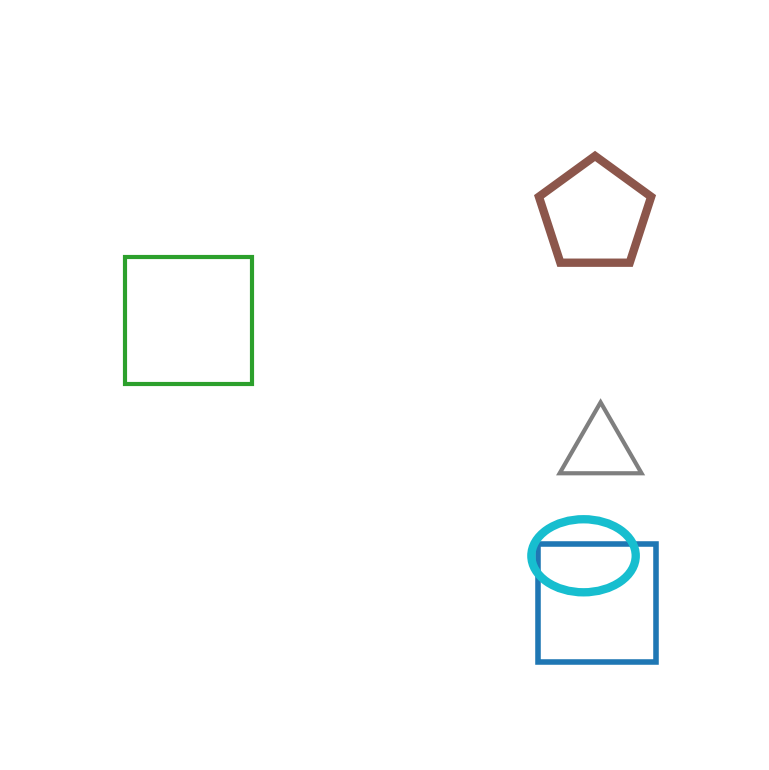[{"shape": "square", "thickness": 2, "radius": 0.38, "center": [0.776, 0.217]}, {"shape": "square", "thickness": 1.5, "radius": 0.41, "center": [0.244, 0.583]}, {"shape": "pentagon", "thickness": 3, "radius": 0.38, "center": [0.773, 0.721]}, {"shape": "triangle", "thickness": 1.5, "radius": 0.31, "center": [0.78, 0.416]}, {"shape": "oval", "thickness": 3, "radius": 0.34, "center": [0.758, 0.278]}]